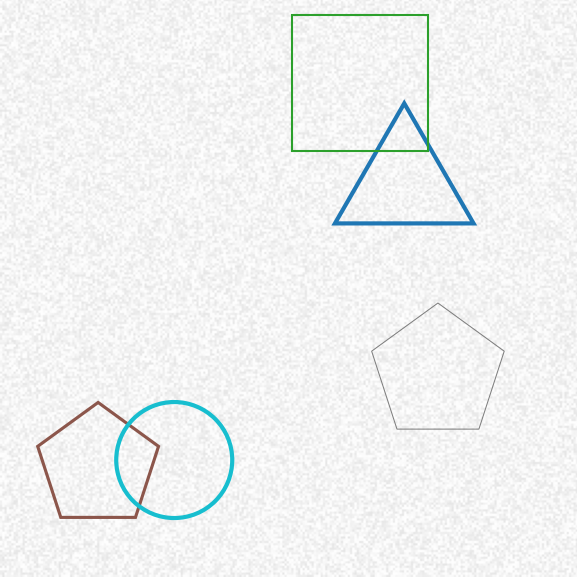[{"shape": "triangle", "thickness": 2, "radius": 0.69, "center": [0.7, 0.682]}, {"shape": "square", "thickness": 1, "radius": 0.59, "center": [0.624, 0.856]}, {"shape": "pentagon", "thickness": 1.5, "radius": 0.55, "center": [0.17, 0.192]}, {"shape": "pentagon", "thickness": 0.5, "radius": 0.6, "center": [0.758, 0.354]}, {"shape": "circle", "thickness": 2, "radius": 0.5, "center": [0.302, 0.203]}]